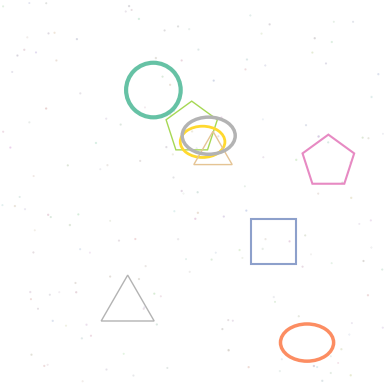[{"shape": "circle", "thickness": 3, "radius": 0.35, "center": [0.398, 0.766]}, {"shape": "oval", "thickness": 2.5, "radius": 0.34, "center": [0.798, 0.11]}, {"shape": "square", "thickness": 1.5, "radius": 0.29, "center": [0.71, 0.372]}, {"shape": "pentagon", "thickness": 1.5, "radius": 0.35, "center": [0.853, 0.58]}, {"shape": "pentagon", "thickness": 1, "radius": 0.35, "center": [0.498, 0.667]}, {"shape": "oval", "thickness": 2, "radius": 0.29, "center": [0.526, 0.632]}, {"shape": "triangle", "thickness": 1, "radius": 0.29, "center": [0.553, 0.601]}, {"shape": "oval", "thickness": 2.5, "radius": 0.34, "center": [0.542, 0.648]}, {"shape": "triangle", "thickness": 1, "radius": 0.4, "center": [0.332, 0.206]}]